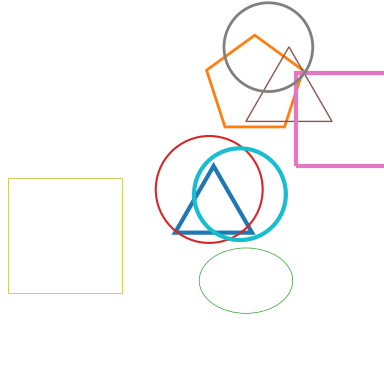[{"shape": "triangle", "thickness": 3, "radius": 0.58, "center": [0.555, 0.453]}, {"shape": "pentagon", "thickness": 2, "radius": 0.66, "center": [0.662, 0.777]}, {"shape": "oval", "thickness": 0.5, "radius": 0.61, "center": [0.639, 0.271]}, {"shape": "circle", "thickness": 1.5, "radius": 0.69, "center": [0.543, 0.508]}, {"shape": "triangle", "thickness": 1, "radius": 0.65, "center": [0.751, 0.749]}, {"shape": "square", "thickness": 3, "radius": 0.61, "center": [0.889, 0.69]}, {"shape": "circle", "thickness": 2, "radius": 0.58, "center": [0.697, 0.877]}, {"shape": "square", "thickness": 0.5, "radius": 0.74, "center": [0.168, 0.388]}, {"shape": "circle", "thickness": 3, "radius": 0.6, "center": [0.623, 0.496]}]